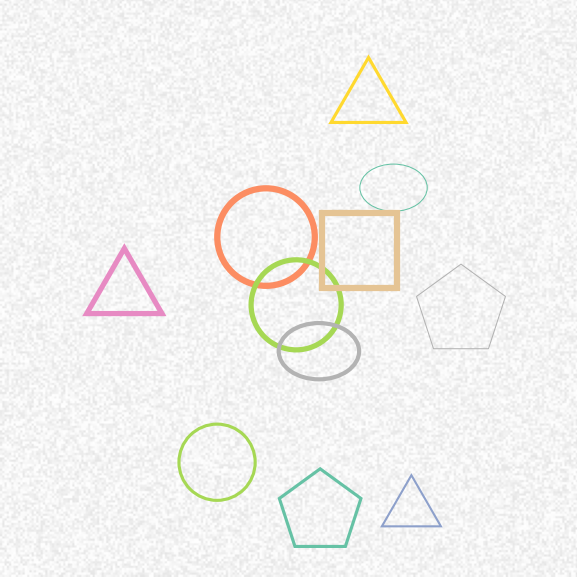[{"shape": "pentagon", "thickness": 1.5, "radius": 0.37, "center": [0.554, 0.113]}, {"shape": "oval", "thickness": 0.5, "radius": 0.29, "center": [0.681, 0.674]}, {"shape": "circle", "thickness": 3, "radius": 0.42, "center": [0.461, 0.589]}, {"shape": "triangle", "thickness": 1, "radius": 0.3, "center": [0.712, 0.117]}, {"shape": "triangle", "thickness": 2.5, "radius": 0.38, "center": [0.215, 0.494]}, {"shape": "circle", "thickness": 1.5, "radius": 0.33, "center": [0.376, 0.199]}, {"shape": "circle", "thickness": 2.5, "radius": 0.39, "center": [0.513, 0.471]}, {"shape": "triangle", "thickness": 1.5, "radius": 0.37, "center": [0.638, 0.825]}, {"shape": "square", "thickness": 3, "radius": 0.32, "center": [0.623, 0.565]}, {"shape": "oval", "thickness": 2, "radius": 0.35, "center": [0.552, 0.391]}, {"shape": "pentagon", "thickness": 0.5, "radius": 0.4, "center": [0.798, 0.461]}]